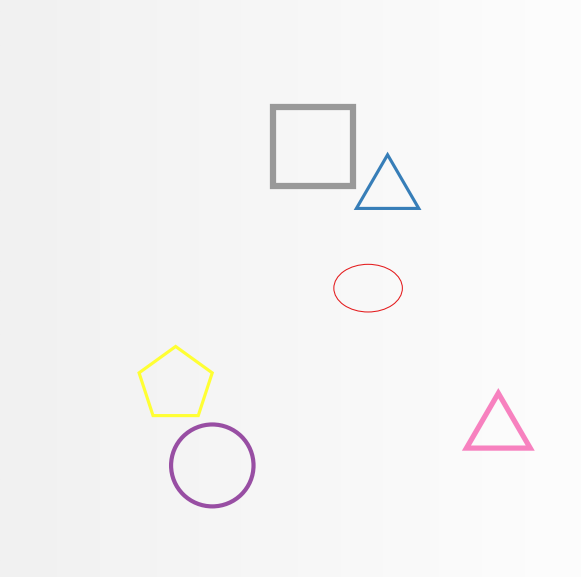[{"shape": "oval", "thickness": 0.5, "radius": 0.29, "center": [0.633, 0.5]}, {"shape": "triangle", "thickness": 1.5, "radius": 0.31, "center": [0.667, 0.669]}, {"shape": "circle", "thickness": 2, "radius": 0.35, "center": [0.365, 0.193]}, {"shape": "pentagon", "thickness": 1.5, "radius": 0.33, "center": [0.302, 0.333]}, {"shape": "triangle", "thickness": 2.5, "radius": 0.32, "center": [0.857, 0.255]}, {"shape": "square", "thickness": 3, "radius": 0.34, "center": [0.538, 0.746]}]